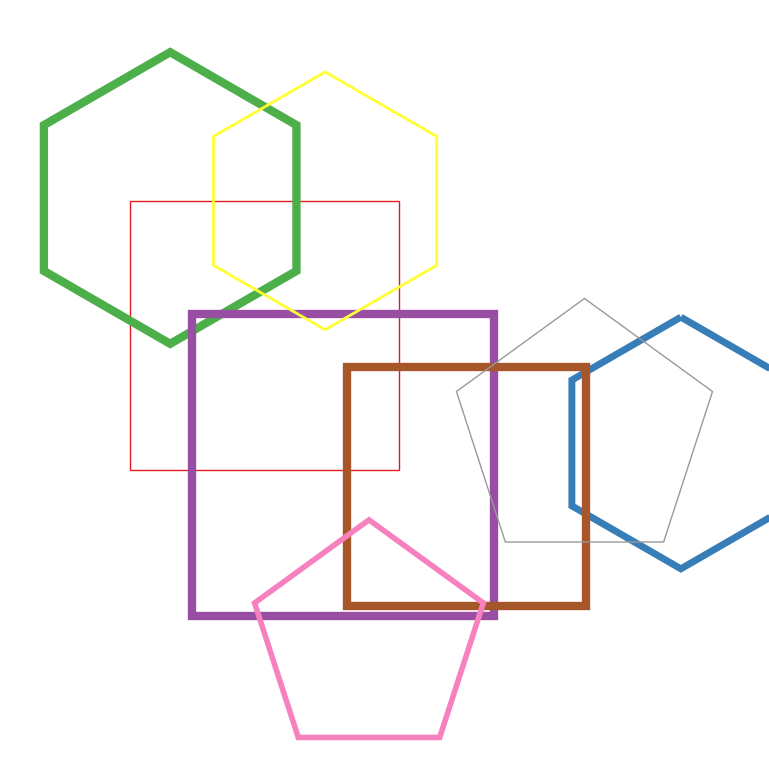[{"shape": "square", "thickness": 0.5, "radius": 0.87, "center": [0.344, 0.564]}, {"shape": "hexagon", "thickness": 2.5, "radius": 0.82, "center": [0.884, 0.425]}, {"shape": "hexagon", "thickness": 3, "radius": 0.95, "center": [0.221, 0.743]}, {"shape": "square", "thickness": 3, "radius": 0.98, "center": [0.445, 0.397]}, {"shape": "hexagon", "thickness": 1, "radius": 0.84, "center": [0.422, 0.739]}, {"shape": "square", "thickness": 3, "radius": 0.77, "center": [0.606, 0.368]}, {"shape": "pentagon", "thickness": 2, "radius": 0.78, "center": [0.479, 0.169]}, {"shape": "pentagon", "thickness": 0.5, "radius": 0.87, "center": [0.759, 0.438]}]